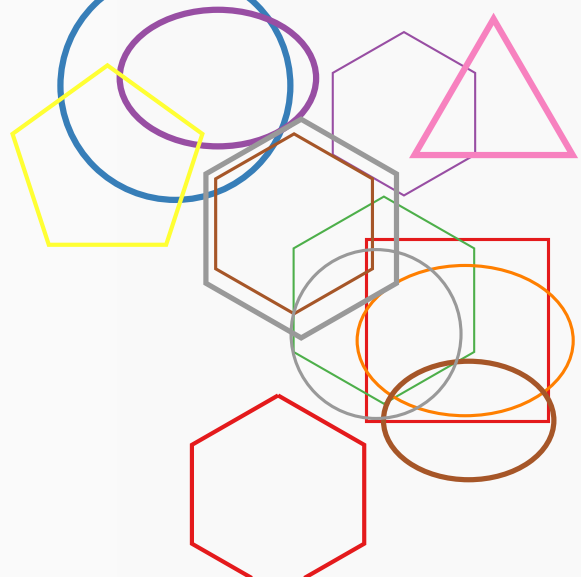[{"shape": "hexagon", "thickness": 2, "radius": 0.86, "center": [0.478, 0.143]}, {"shape": "square", "thickness": 1.5, "radius": 0.79, "center": [0.786, 0.428]}, {"shape": "circle", "thickness": 3, "radius": 0.99, "center": [0.302, 0.851]}, {"shape": "hexagon", "thickness": 1, "radius": 0.9, "center": [0.66, 0.479]}, {"shape": "oval", "thickness": 3, "radius": 0.84, "center": [0.375, 0.864]}, {"shape": "hexagon", "thickness": 1, "radius": 0.71, "center": [0.695, 0.802]}, {"shape": "oval", "thickness": 1.5, "radius": 0.93, "center": [0.8, 0.409]}, {"shape": "pentagon", "thickness": 2, "radius": 0.86, "center": [0.185, 0.714]}, {"shape": "oval", "thickness": 2.5, "radius": 0.73, "center": [0.806, 0.271]}, {"shape": "hexagon", "thickness": 1.5, "radius": 0.78, "center": [0.506, 0.612]}, {"shape": "triangle", "thickness": 3, "radius": 0.79, "center": [0.849, 0.809]}, {"shape": "circle", "thickness": 1.5, "radius": 0.73, "center": [0.647, 0.421]}, {"shape": "hexagon", "thickness": 2.5, "radius": 0.95, "center": [0.518, 0.603]}]